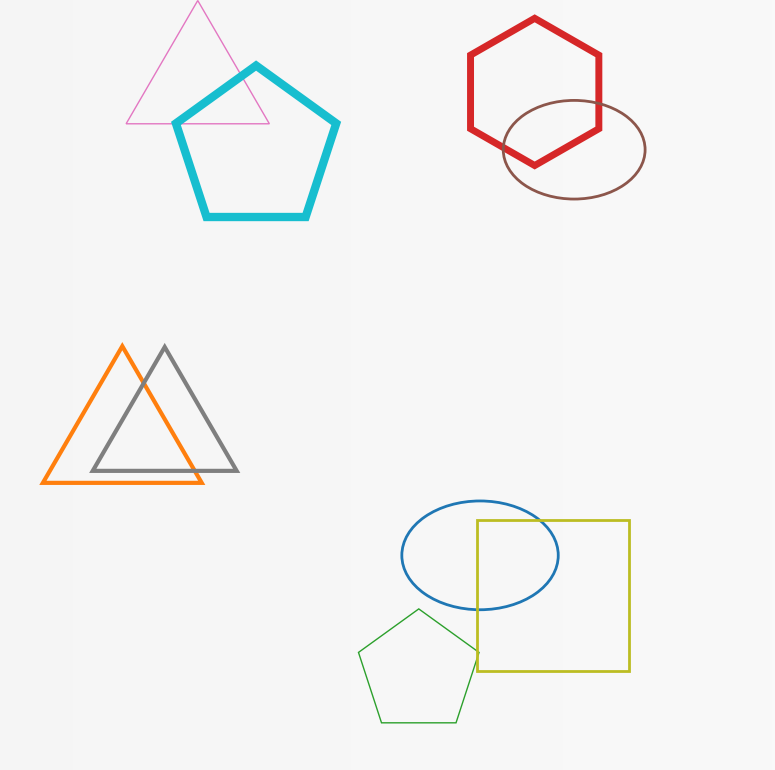[{"shape": "oval", "thickness": 1, "radius": 0.5, "center": [0.619, 0.279]}, {"shape": "triangle", "thickness": 1.5, "radius": 0.59, "center": [0.158, 0.432]}, {"shape": "pentagon", "thickness": 0.5, "radius": 0.41, "center": [0.54, 0.127]}, {"shape": "hexagon", "thickness": 2.5, "radius": 0.48, "center": [0.69, 0.881]}, {"shape": "oval", "thickness": 1, "radius": 0.46, "center": [0.741, 0.806]}, {"shape": "triangle", "thickness": 0.5, "radius": 0.53, "center": [0.255, 0.893]}, {"shape": "triangle", "thickness": 1.5, "radius": 0.54, "center": [0.213, 0.442]}, {"shape": "square", "thickness": 1, "radius": 0.49, "center": [0.713, 0.227]}, {"shape": "pentagon", "thickness": 3, "radius": 0.54, "center": [0.33, 0.806]}]